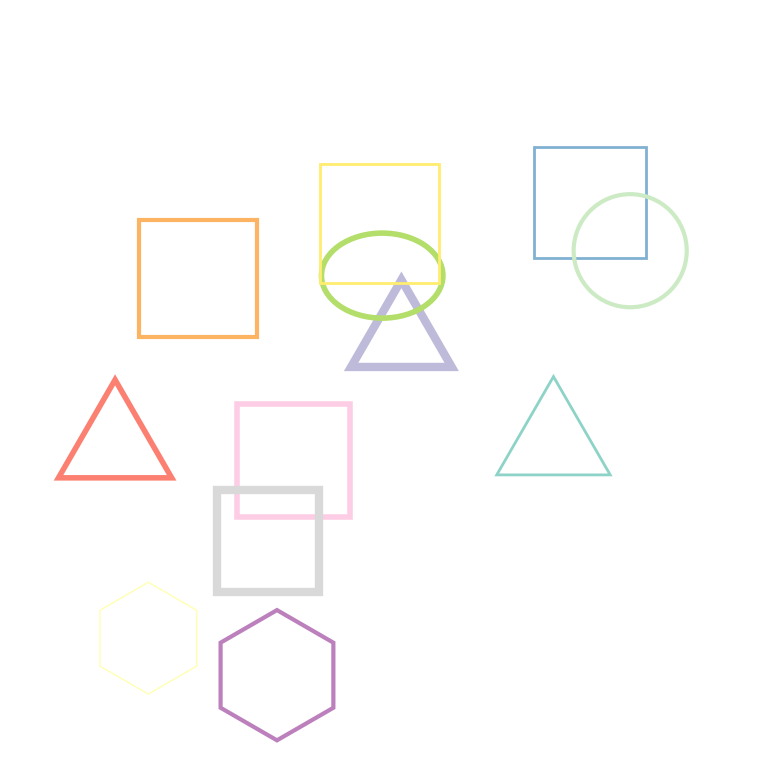[{"shape": "triangle", "thickness": 1, "radius": 0.43, "center": [0.719, 0.426]}, {"shape": "hexagon", "thickness": 0.5, "radius": 0.36, "center": [0.193, 0.171]}, {"shape": "triangle", "thickness": 3, "radius": 0.38, "center": [0.521, 0.561]}, {"shape": "triangle", "thickness": 2, "radius": 0.42, "center": [0.149, 0.422]}, {"shape": "square", "thickness": 1, "radius": 0.36, "center": [0.767, 0.737]}, {"shape": "square", "thickness": 1.5, "radius": 0.38, "center": [0.257, 0.638]}, {"shape": "oval", "thickness": 2, "radius": 0.39, "center": [0.496, 0.642]}, {"shape": "square", "thickness": 2, "radius": 0.37, "center": [0.381, 0.402]}, {"shape": "square", "thickness": 3, "radius": 0.33, "center": [0.349, 0.297]}, {"shape": "hexagon", "thickness": 1.5, "radius": 0.42, "center": [0.36, 0.123]}, {"shape": "circle", "thickness": 1.5, "radius": 0.37, "center": [0.818, 0.674]}, {"shape": "square", "thickness": 1, "radius": 0.39, "center": [0.493, 0.71]}]